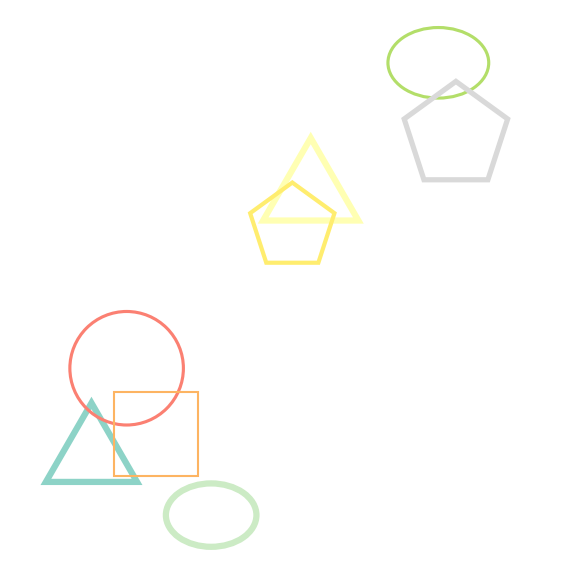[{"shape": "triangle", "thickness": 3, "radius": 0.46, "center": [0.158, 0.21]}, {"shape": "triangle", "thickness": 3, "radius": 0.48, "center": [0.538, 0.665]}, {"shape": "circle", "thickness": 1.5, "radius": 0.49, "center": [0.219, 0.361]}, {"shape": "square", "thickness": 1, "radius": 0.36, "center": [0.27, 0.248]}, {"shape": "oval", "thickness": 1.5, "radius": 0.44, "center": [0.759, 0.89]}, {"shape": "pentagon", "thickness": 2.5, "radius": 0.47, "center": [0.789, 0.764]}, {"shape": "oval", "thickness": 3, "radius": 0.39, "center": [0.366, 0.107]}, {"shape": "pentagon", "thickness": 2, "radius": 0.38, "center": [0.506, 0.606]}]